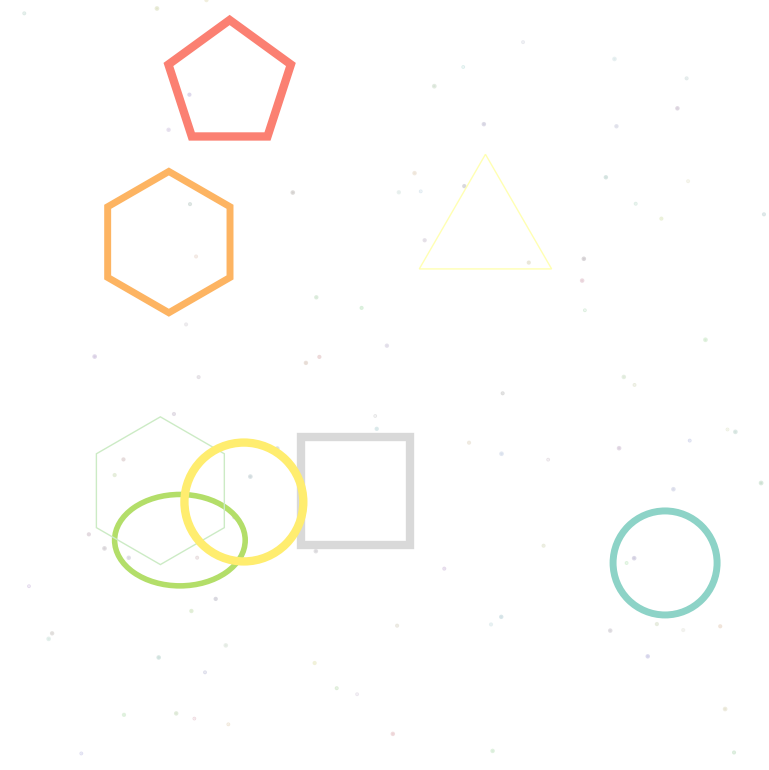[{"shape": "circle", "thickness": 2.5, "radius": 0.34, "center": [0.864, 0.269]}, {"shape": "triangle", "thickness": 0.5, "radius": 0.5, "center": [0.63, 0.7]}, {"shape": "pentagon", "thickness": 3, "radius": 0.42, "center": [0.298, 0.89]}, {"shape": "hexagon", "thickness": 2.5, "radius": 0.46, "center": [0.219, 0.686]}, {"shape": "oval", "thickness": 2, "radius": 0.42, "center": [0.234, 0.298]}, {"shape": "square", "thickness": 3, "radius": 0.35, "center": [0.462, 0.362]}, {"shape": "hexagon", "thickness": 0.5, "radius": 0.48, "center": [0.208, 0.363]}, {"shape": "circle", "thickness": 3, "radius": 0.39, "center": [0.317, 0.348]}]